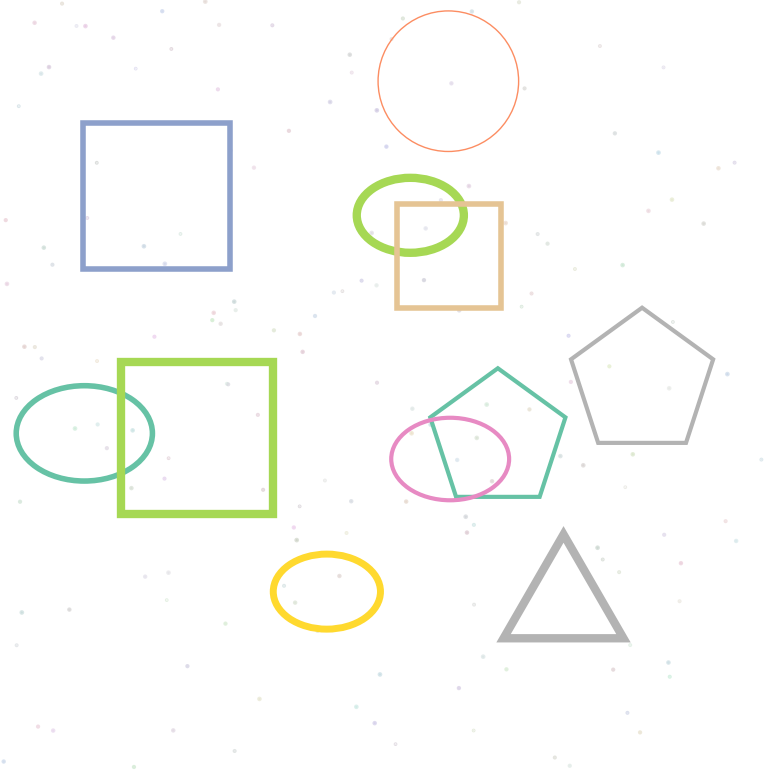[{"shape": "oval", "thickness": 2, "radius": 0.44, "center": [0.11, 0.437]}, {"shape": "pentagon", "thickness": 1.5, "radius": 0.46, "center": [0.647, 0.429]}, {"shape": "circle", "thickness": 0.5, "radius": 0.46, "center": [0.582, 0.895]}, {"shape": "square", "thickness": 2, "radius": 0.48, "center": [0.204, 0.745]}, {"shape": "oval", "thickness": 1.5, "radius": 0.38, "center": [0.585, 0.404]}, {"shape": "oval", "thickness": 3, "radius": 0.35, "center": [0.533, 0.72]}, {"shape": "square", "thickness": 3, "radius": 0.5, "center": [0.256, 0.431]}, {"shape": "oval", "thickness": 2.5, "radius": 0.35, "center": [0.424, 0.232]}, {"shape": "square", "thickness": 2, "radius": 0.34, "center": [0.583, 0.668]}, {"shape": "triangle", "thickness": 3, "radius": 0.45, "center": [0.732, 0.216]}, {"shape": "pentagon", "thickness": 1.5, "radius": 0.49, "center": [0.834, 0.503]}]